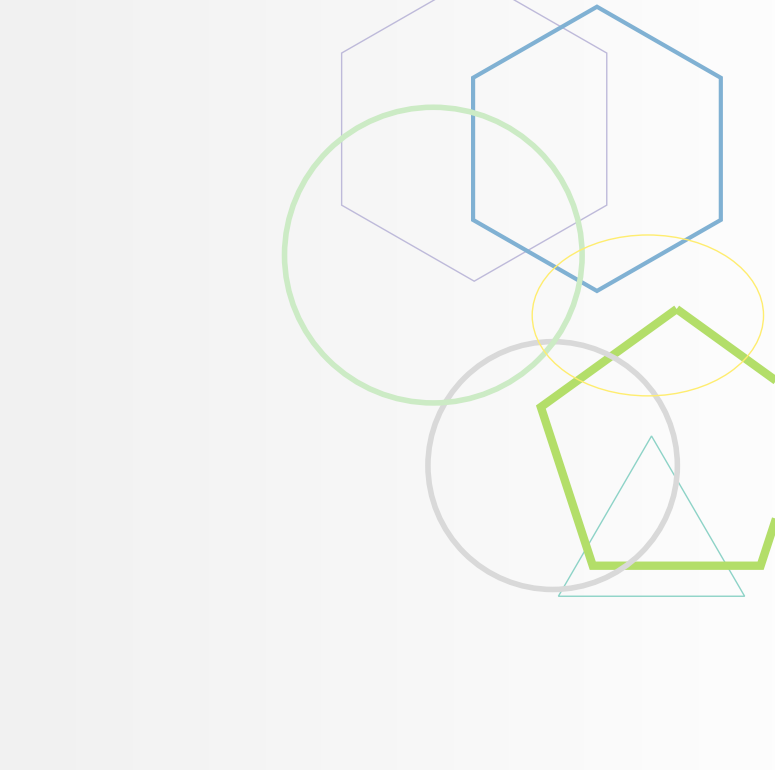[{"shape": "triangle", "thickness": 0.5, "radius": 0.69, "center": [0.841, 0.295]}, {"shape": "hexagon", "thickness": 0.5, "radius": 0.99, "center": [0.612, 0.832]}, {"shape": "hexagon", "thickness": 1.5, "radius": 0.92, "center": [0.77, 0.807]}, {"shape": "pentagon", "thickness": 3, "radius": 0.92, "center": [0.873, 0.414]}, {"shape": "circle", "thickness": 2, "radius": 0.8, "center": [0.713, 0.395]}, {"shape": "circle", "thickness": 2, "radius": 0.96, "center": [0.559, 0.669]}, {"shape": "oval", "thickness": 0.5, "radius": 0.75, "center": [0.836, 0.59]}]